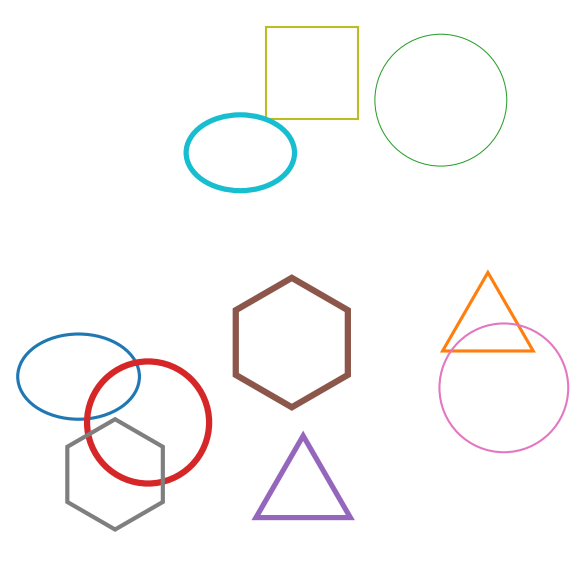[{"shape": "oval", "thickness": 1.5, "radius": 0.53, "center": [0.136, 0.347]}, {"shape": "triangle", "thickness": 1.5, "radius": 0.45, "center": [0.845, 0.437]}, {"shape": "circle", "thickness": 0.5, "radius": 0.57, "center": [0.763, 0.826]}, {"shape": "circle", "thickness": 3, "radius": 0.53, "center": [0.256, 0.268]}, {"shape": "triangle", "thickness": 2.5, "radius": 0.47, "center": [0.525, 0.15]}, {"shape": "hexagon", "thickness": 3, "radius": 0.56, "center": [0.505, 0.406]}, {"shape": "circle", "thickness": 1, "radius": 0.56, "center": [0.872, 0.328]}, {"shape": "hexagon", "thickness": 2, "radius": 0.48, "center": [0.199, 0.178]}, {"shape": "square", "thickness": 1, "radius": 0.4, "center": [0.54, 0.873]}, {"shape": "oval", "thickness": 2.5, "radius": 0.47, "center": [0.416, 0.735]}]